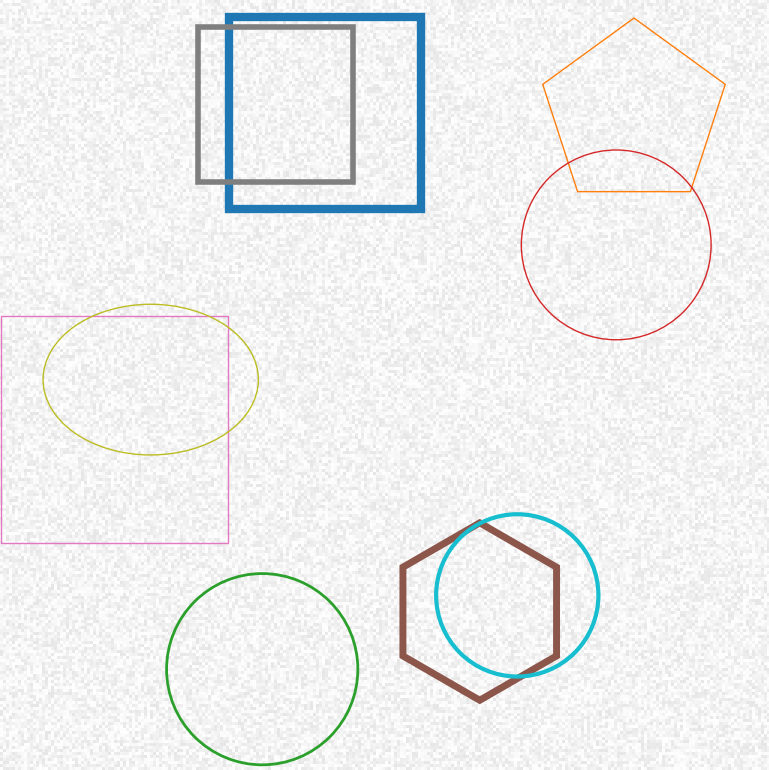[{"shape": "square", "thickness": 3, "radius": 0.62, "center": [0.422, 0.853]}, {"shape": "pentagon", "thickness": 0.5, "radius": 0.62, "center": [0.823, 0.852]}, {"shape": "circle", "thickness": 1, "radius": 0.62, "center": [0.341, 0.131]}, {"shape": "circle", "thickness": 0.5, "radius": 0.62, "center": [0.8, 0.682]}, {"shape": "hexagon", "thickness": 2.5, "radius": 0.58, "center": [0.623, 0.206]}, {"shape": "square", "thickness": 0.5, "radius": 0.74, "center": [0.149, 0.442]}, {"shape": "square", "thickness": 2, "radius": 0.5, "center": [0.358, 0.865]}, {"shape": "oval", "thickness": 0.5, "radius": 0.7, "center": [0.196, 0.507]}, {"shape": "circle", "thickness": 1.5, "radius": 0.53, "center": [0.672, 0.227]}]